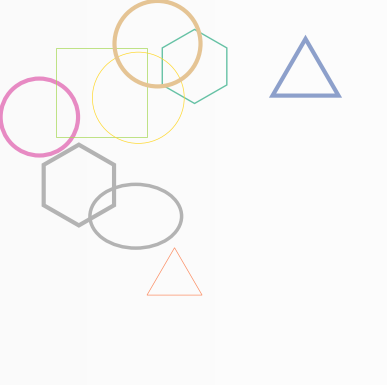[{"shape": "hexagon", "thickness": 1, "radius": 0.48, "center": [0.502, 0.827]}, {"shape": "triangle", "thickness": 0.5, "radius": 0.41, "center": [0.45, 0.275]}, {"shape": "triangle", "thickness": 3, "radius": 0.49, "center": [0.788, 0.801]}, {"shape": "circle", "thickness": 3, "radius": 0.5, "center": [0.102, 0.696]}, {"shape": "square", "thickness": 0.5, "radius": 0.58, "center": [0.262, 0.76]}, {"shape": "circle", "thickness": 0.5, "radius": 0.59, "center": [0.357, 0.746]}, {"shape": "circle", "thickness": 3, "radius": 0.55, "center": [0.406, 0.887]}, {"shape": "oval", "thickness": 2.5, "radius": 0.59, "center": [0.35, 0.438]}, {"shape": "hexagon", "thickness": 3, "radius": 0.52, "center": [0.204, 0.519]}]